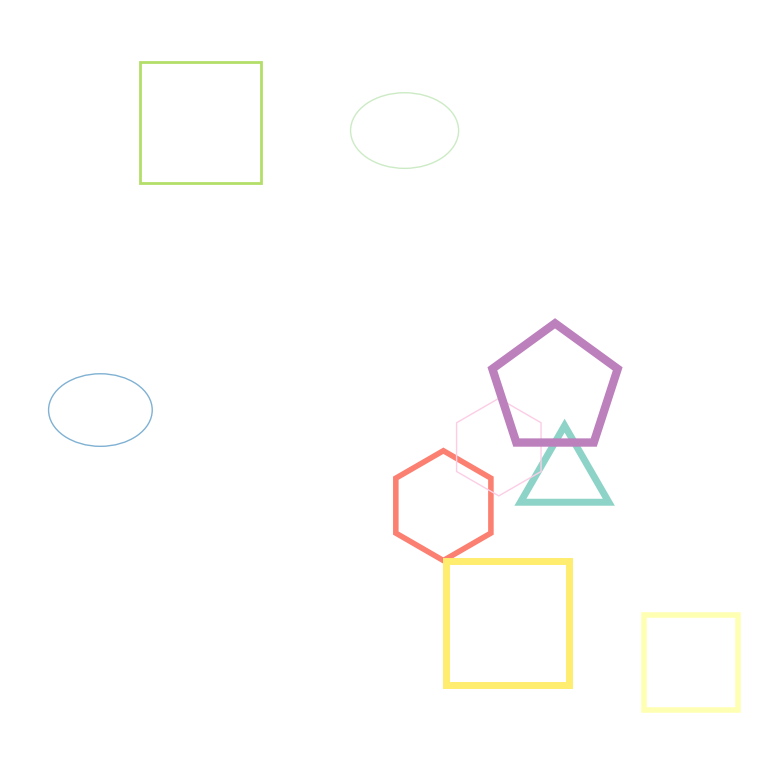[{"shape": "triangle", "thickness": 2.5, "radius": 0.33, "center": [0.733, 0.381]}, {"shape": "square", "thickness": 2, "radius": 0.31, "center": [0.897, 0.139]}, {"shape": "hexagon", "thickness": 2, "radius": 0.36, "center": [0.576, 0.343]}, {"shape": "oval", "thickness": 0.5, "radius": 0.34, "center": [0.13, 0.467]}, {"shape": "square", "thickness": 1, "radius": 0.39, "center": [0.26, 0.841]}, {"shape": "hexagon", "thickness": 0.5, "radius": 0.32, "center": [0.648, 0.419]}, {"shape": "pentagon", "thickness": 3, "radius": 0.43, "center": [0.721, 0.495]}, {"shape": "oval", "thickness": 0.5, "radius": 0.35, "center": [0.525, 0.83]}, {"shape": "square", "thickness": 2.5, "radius": 0.4, "center": [0.659, 0.191]}]